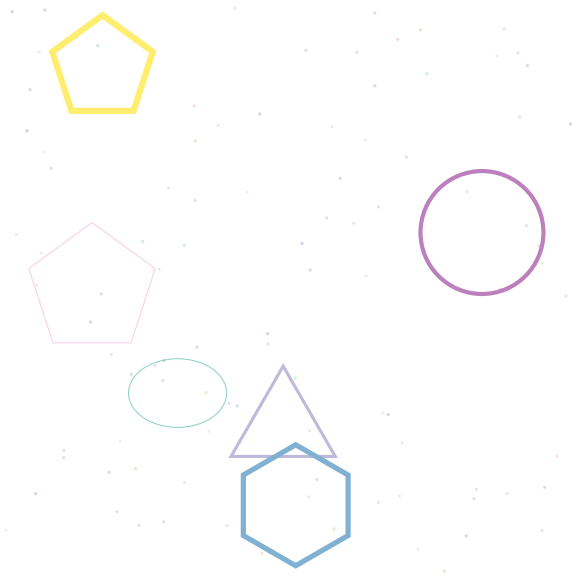[{"shape": "oval", "thickness": 0.5, "radius": 0.42, "center": [0.307, 0.319]}, {"shape": "triangle", "thickness": 1.5, "radius": 0.52, "center": [0.49, 0.261]}, {"shape": "hexagon", "thickness": 2.5, "radius": 0.52, "center": [0.512, 0.124]}, {"shape": "pentagon", "thickness": 0.5, "radius": 0.58, "center": [0.159, 0.499]}, {"shape": "circle", "thickness": 2, "radius": 0.53, "center": [0.835, 0.596]}, {"shape": "pentagon", "thickness": 3, "radius": 0.46, "center": [0.178, 0.881]}]